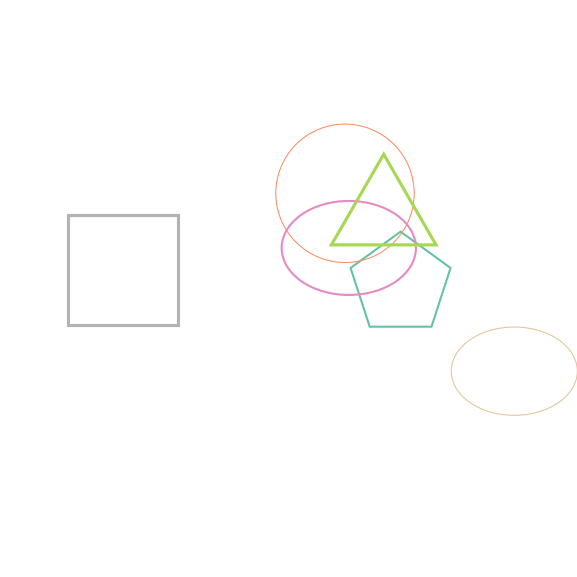[{"shape": "pentagon", "thickness": 1, "radius": 0.45, "center": [0.694, 0.507]}, {"shape": "circle", "thickness": 0.5, "radius": 0.6, "center": [0.597, 0.664]}, {"shape": "oval", "thickness": 1, "radius": 0.58, "center": [0.604, 0.57]}, {"shape": "triangle", "thickness": 1.5, "radius": 0.52, "center": [0.664, 0.627]}, {"shape": "oval", "thickness": 0.5, "radius": 0.55, "center": [0.891, 0.356]}, {"shape": "square", "thickness": 1.5, "radius": 0.48, "center": [0.213, 0.531]}]